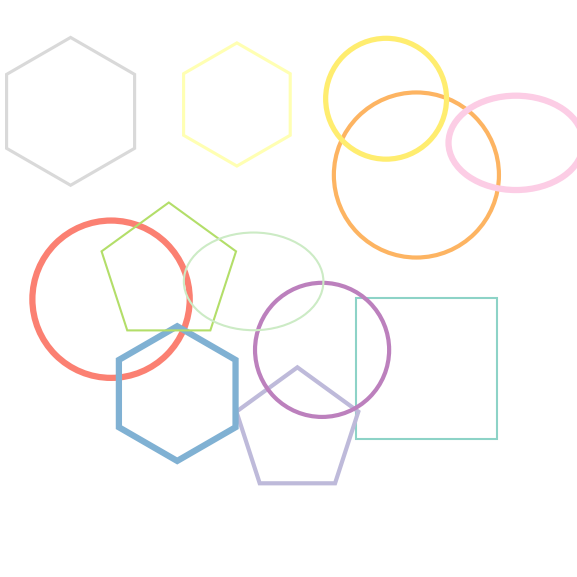[{"shape": "square", "thickness": 1, "radius": 0.61, "center": [0.739, 0.362]}, {"shape": "hexagon", "thickness": 1.5, "radius": 0.53, "center": [0.41, 0.818]}, {"shape": "pentagon", "thickness": 2, "radius": 0.55, "center": [0.515, 0.252]}, {"shape": "circle", "thickness": 3, "radius": 0.68, "center": [0.192, 0.481]}, {"shape": "hexagon", "thickness": 3, "radius": 0.58, "center": [0.307, 0.318]}, {"shape": "circle", "thickness": 2, "radius": 0.71, "center": [0.721, 0.696]}, {"shape": "pentagon", "thickness": 1, "radius": 0.61, "center": [0.292, 0.526]}, {"shape": "oval", "thickness": 3, "radius": 0.58, "center": [0.893, 0.752]}, {"shape": "hexagon", "thickness": 1.5, "radius": 0.64, "center": [0.122, 0.806]}, {"shape": "circle", "thickness": 2, "radius": 0.58, "center": [0.558, 0.393]}, {"shape": "oval", "thickness": 1, "radius": 0.6, "center": [0.439, 0.512]}, {"shape": "circle", "thickness": 2.5, "radius": 0.52, "center": [0.669, 0.828]}]